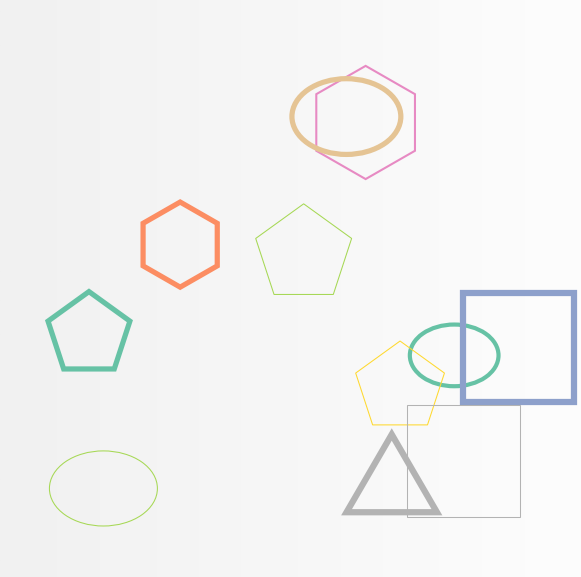[{"shape": "oval", "thickness": 2, "radius": 0.38, "center": [0.781, 0.384]}, {"shape": "pentagon", "thickness": 2.5, "radius": 0.37, "center": [0.153, 0.42]}, {"shape": "hexagon", "thickness": 2.5, "radius": 0.37, "center": [0.31, 0.576]}, {"shape": "square", "thickness": 3, "radius": 0.47, "center": [0.892, 0.397]}, {"shape": "hexagon", "thickness": 1, "radius": 0.49, "center": [0.629, 0.787]}, {"shape": "pentagon", "thickness": 0.5, "radius": 0.43, "center": [0.522, 0.559]}, {"shape": "oval", "thickness": 0.5, "radius": 0.46, "center": [0.178, 0.153]}, {"shape": "pentagon", "thickness": 0.5, "radius": 0.4, "center": [0.688, 0.328]}, {"shape": "oval", "thickness": 2.5, "radius": 0.47, "center": [0.596, 0.797]}, {"shape": "square", "thickness": 0.5, "radius": 0.48, "center": [0.798, 0.201]}, {"shape": "triangle", "thickness": 3, "radius": 0.45, "center": [0.674, 0.157]}]